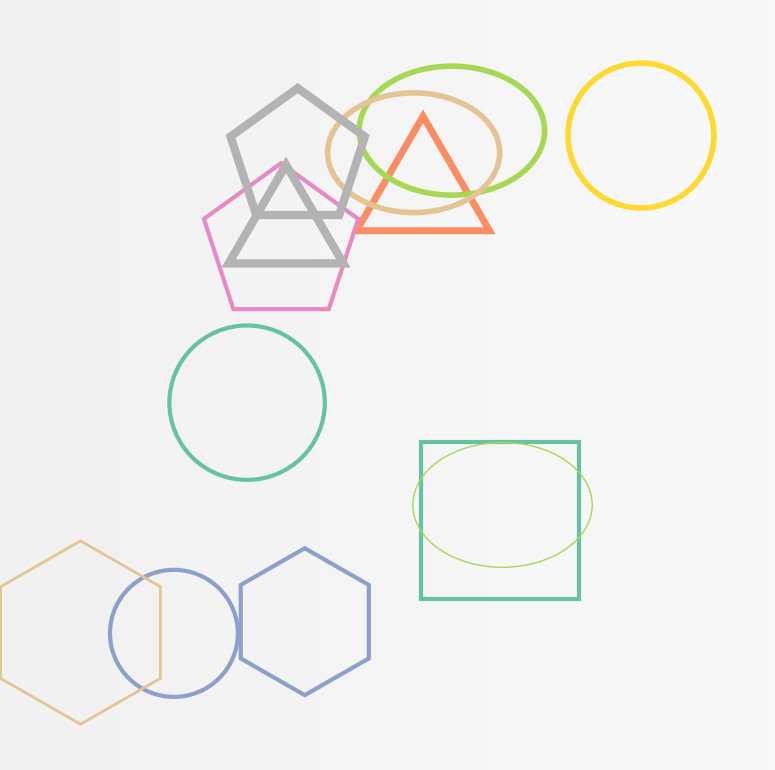[{"shape": "square", "thickness": 1.5, "radius": 0.51, "center": [0.645, 0.325]}, {"shape": "circle", "thickness": 1.5, "radius": 0.5, "center": [0.319, 0.477]}, {"shape": "triangle", "thickness": 2.5, "radius": 0.5, "center": [0.546, 0.75]}, {"shape": "hexagon", "thickness": 1.5, "radius": 0.48, "center": [0.393, 0.193]}, {"shape": "circle", "thickness": 1.5, "radius": 0.41, "center": [0.224, 0.177]}, {"shape": "pentagon", "thickness": 1.5, "radius": 0.52, "center": [0.363, 0.683]}, {"shape": "oval", "thickness": 2, "radius": 0.6, "center": [0.583, 0.83]}, {"shape": "oval", "thickness": 0.5, "radius": 0.58, "center": [0.648, 0.344]}, {"shape": "circle", "thickness": 2, "radius": 0.47, "center": [0.827, 0.824]}, {"shape": "oval", "thickness": 2, "radius": 0.56, "center": [0.534, 0.802]}, {"shape": "hexagon", "thickness": 1, "radius": 0.6, "center": [0.104, 0.178]}, {"shape": "triangle", "thickness": 3, "radius": 0.43, "center": [0.369, 0.701]}, {"shape": "pentagon", "thickness": 3, "radius": 0.46, "center": [0.384, 0.794]}]